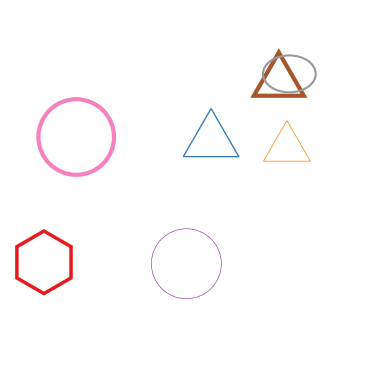[{"shape": "hexagon", "thickness": 2.5, "radius": 0.41, "center": [0.114, 0.319]}, {"shape": "triangle", "thickness": 1, "radius": 0.42, "center": [0.548, 0.635]}, {"shape": "circle", "thickness": 0.5, "radius": 0.45, "center": [0.484, 0.315]}, {"shape": "triangle", "thickness": 0.5, "radius": 0.35, "center": [0.745, 0.617]}, {"shape": "triangle", "thickness": 3, "radius": 0.38, "center": [0.724, 0.789]}, {"shape": "circle", "thickness": 3, "radius": 0.49, "center": [0.198, 0.644]}, {"shape": "oval", "thickness": 1.5, "radius": 0.34, "center": [0.752, 0.808]}]